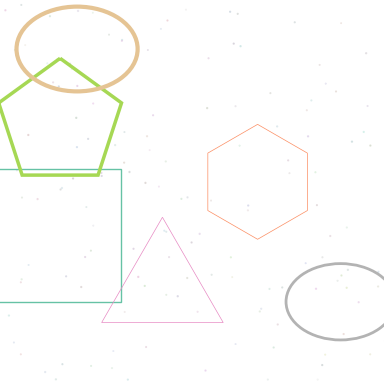[{"shape": "square", "thickness": 1, "radius": 0.87, "center": [0.142, 0.388]}, {"shape": "hexagon", "thickness": 0.5, "radius": 0.75, "center": [0.669, 0.528]}, {"shape": "triangle", "thickness": 0.5, "radius": 0.91, "center": [0.422, 0.253]}, {"shape": "pentagon", "thickness": 2.5, "radius": 0.84, "center": [0.156, 0.681]}, {"shape": "oval", "thickness": 3, "radius": 0.79, "center": [0.2, 0.873]}, {"shape": "oval", "thickness": 2, "radius": 0.71, "center": [0.885, 0.216]}]